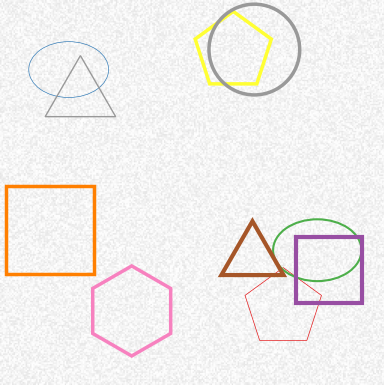[{"shape": "pentagon", "thickness": 0.5, "radius": 0.52, "center": [0.736, 0.2]}, {"shape": "oval", "thickness": 0.5, "radius": 0.52, "center": [0.178, 0.819]}, {"shape": "oval", "thickness": 1.5, "radius": 0.57, "center": [0.824, 0.35]}, {"shape": "square", "thickness": 3, "radius": 0.43, "center": [0.856, 0.3]}, {"shape": "square", "thickness": 2.5, "radius": 0.57, "center": [0.129, 0.402]}, {"shape": "pentagon", "thickness": 2.5, "radius": 0.52, "center": [0.606, 0.866]}, {"shape": "triangle", "thickness": 3, "radius": 0.47, "center": [0.656, 0.332]}, {"shape": "hexagon", "thickness": 2.5, "radius": 0.58, "center": [0.342, 0.192]}, {"shape": "circle", "thickness": 2.5, "radius": 0.59, "center": [0.661, 0.871]}, {"shape": "triangle", "thickness": 1, "radius": 0.53, "center": [0.209, 0.75]}]